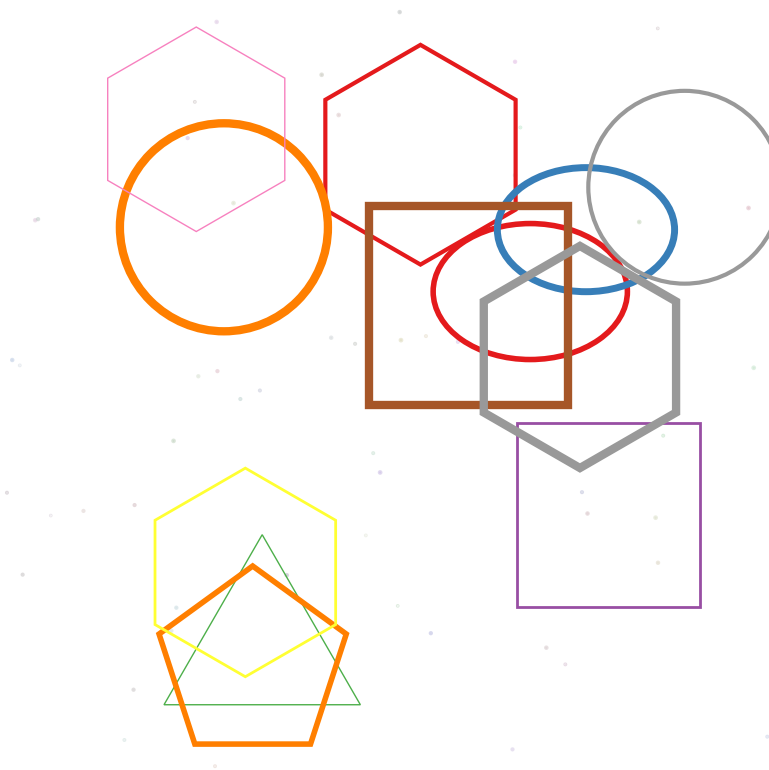[{"shape": "hexagon", "thickness": 1.5, "radius": 0.71, "center": [0.546, 0.799]}, {"shape": "oval", "thickness": 2, "radius": 0.63, "center": [0.689, 0.621]}, {"shape": "oval", "thickness": 2.5, "radius": 0.58, "center": [0.761, 0.702]}, {"shape": "triangle", "thickness": 0.5, "radius": 0.74, "center": [0.341, 0.158]}, {"shape": "square", "thickness": 1, "radius": 0.6, "center": [0.791, 0.331]}, {"shape": "pentagon", "thickness": 2, "radius": 0.64, "center": [0.328, 0.137]}, {"shape": "circle", "thickness": 3, "radius": 0.68, "center": [0.291, 0.705]}, {"shape": "hexagon", "thickness": 1, "radius": 0.68, "center": [0.319, 0.257]}, {"shape": "square", "thickness": 3, "radius": 0.65, "center": [0.608, 0.603]}, {"shape": "hexagon", "thickness": 0.5, "radius": 0.66, "center": [0.255, 0.832]}, {"shape": "circle", "thickness": 1.5, "radius": 0.63, "center": [0.889, 0.757]}, {"shape": "hexagon", "thickness": 3, "radius": 0.72, "center": [0.753, 0.536]}]